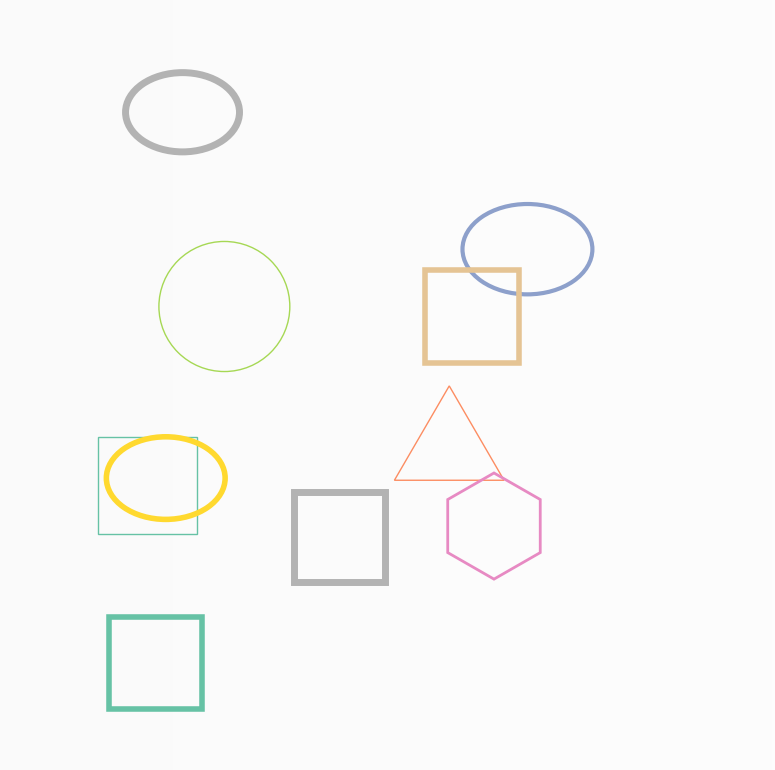[{"shape": "square", "thickness": 2, "radius": 0.3, "center": [0.2, 0.14]}, {"shape": "square", "thickness": 0.5, "radius": 0.32, "center": [0.19, 0.37]}, {"shape": "triangle", "thickness": 0.5, "radius": 0.41, "center": [0.58, 0.417]}, {"shape": "oval", "thickness": 1.5, "radius": 0.42, "center": [0.681, 0.676]}, {"shape": "hexagon", "thickness": 1, "radius": 0.34, "center": [0.637, 0.317]}, {"shape": "circle", "thickness": 0.5, "radius": 0.42, "center": [0.29, 0.602]}, {"shape": "oval", "thickness": 2, "radius": 0.38, "center": [0.214, 0.379]}, {"shape": "square", "thickness": 2, "radius": 0.3, "center": [0.609, 0.589]}, {"shape": "oval", "thickness": 2.5, "radius": 0.37, "center": [0.236, 0.854]}, {"shape": "square", "thickness": 2.5, "radius": 0.29, "center": [0.439, 0.302]}]